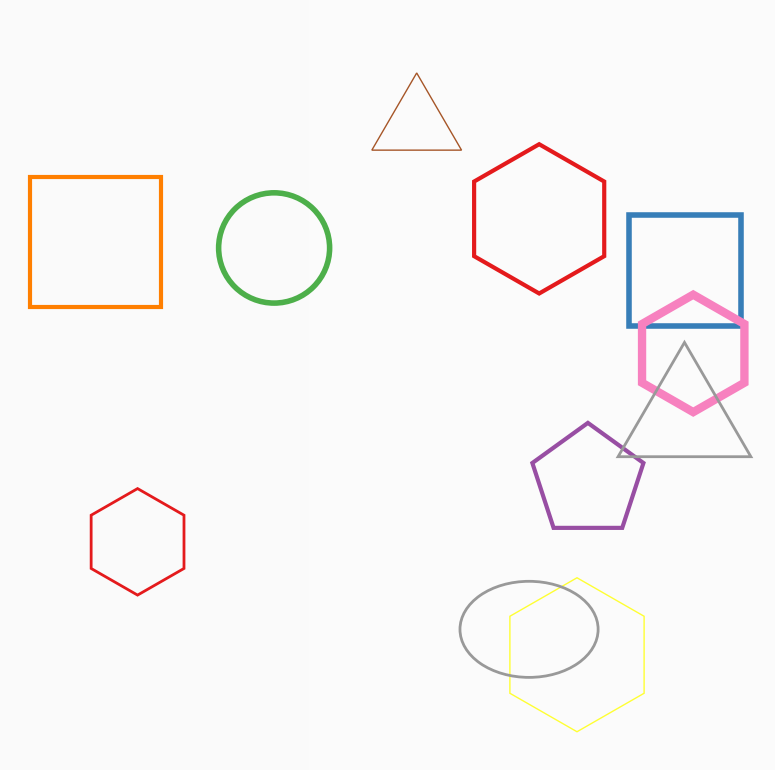[{"shape": "hexagon", "thickness": 1, "radius": 0.35, "center": [0.178, 0.296]}, {"shape": "hexagon", "thickness": 1.5, "radius": 0.48, "center": [0.696, 0.716]}, {"shape": "square", "thickness": 2, "radius": 0.36, "center": [0.884, 0.649]}, {"shape": "circle", "thickness": 2, "radius": 0.36, "center": [0.354, 0.678]}, {"shape": "pentagon", "thickness": 1.5, "radius": 0.38, "center": [0.759, 0.375]}, {"shape": "square", "thickness": 1.5, "radius": 0.42, "center": [0.123, 0.685]}, {"shape": "hexagon", "thickness": 0.5, "radius": 0.5, "center": [0.745, 0.15]}, {"shape": "triangle", "thickness": 0.5, "radius": 0.33, "center": [0.538, 0.838]}, {"shape": "hexagon", "thickness": 3, "radius": 0.38, "center": [0.894, 0.541]}, {"shape": "triangle", "thickness": 1, "radius": 0.49, "center": [0.883, 0.456]}, {"shape": "oval", "thickness": 1, "radius": 0.45, "center": [0.683, 0.183]}]